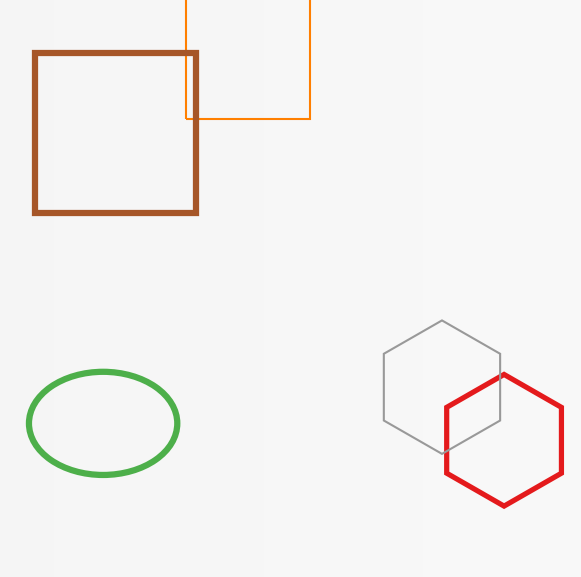[{"shape": "hexagon", "thickness": 2.5, "radius": 0.57, "center": [0.867, 0.237]}, {"shape": "oval", "thickness": 3, "radius": 0.64, "center": [0.177, 0.266]}, {"shape": "square", "thickness": 1, "radius": 0.53, "center": [0.427, 0.899]}, {"shape": "square", "thickness": 3, "radius": 0.69, "center": [0.199, 0.769]}, {"shape": "hexagon", "thickness": 1, "radius": 0.58, "center": [0.76, 0.329]}]